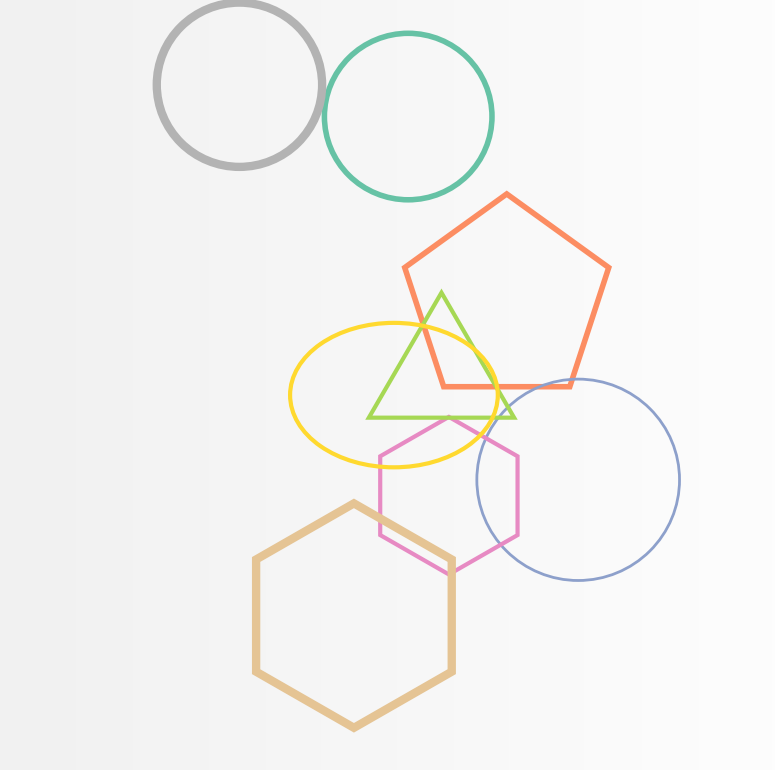[{"shape": "circle", "thickness": 2, "radius": 0.54, "center": [0.527, 0.849]}, {"shape": "pentagon", "thickness": 2, "radius": 0.69, "center": [0.654, 0.61]}, {"shape": "circle", "thickness": 1, "radius": 0.65, "center": [0.746, 0.377]}, {"shape": "hexagon", "thickness": 1.5, "radius": 0.51, "center": [0.579, 0.356]}, {"shape": "triangle", "thickness": 1.5, "radius": 0.54, "center": [0.57, 0.512]}, {"shape": "oval", "thickness": 1.5, "radius": 0.67, "center": [0.508, 0.487]}, {"shape": "hexagon", "thickness": 3, "radius": 0.73, "center": [0.457, 0.201]}, {"shape": "circle", "thickness": 3, "radius": 0.53, "center": [0.309, 0.89]}]